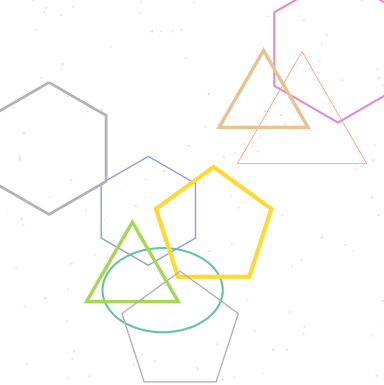[{"shape": "oval", "thickness": 1.5, "radius": 0.78, "center": [0.422, 0.246]}, {"shape": "triangle", "thickness": 0.5, "radius": 0.97, "center": [0.784, 0.672]}, {"shape": "hexagon", "thickness": 1, "radius": 0.71, "center": [0.385, 0.452]}, {"shape": "hexagon", "thickness": 1.5, "radius": 0.95, "center": [0.878, 0.873]}, {"shape": "triangle", "thickness": 2.5, "radius": 0.69, "center": [0.344, 0.285]}, {"shape": "pentagon", "thickness": 3, "radius": 0.79, "center": [0.555, 0.409]}, {"shape": "triangle", "thickness": 2.5, "radius": 0.67, "center": [0.685, 0.736]}, {"shape": "hexagon", "thickness": 2, "radius": 0.86, "center": [0.127, 0.614]}, {"shape": "pentagon", "thickness": 1, "radius": 0.79, "center": [0.468, 0.137]}]